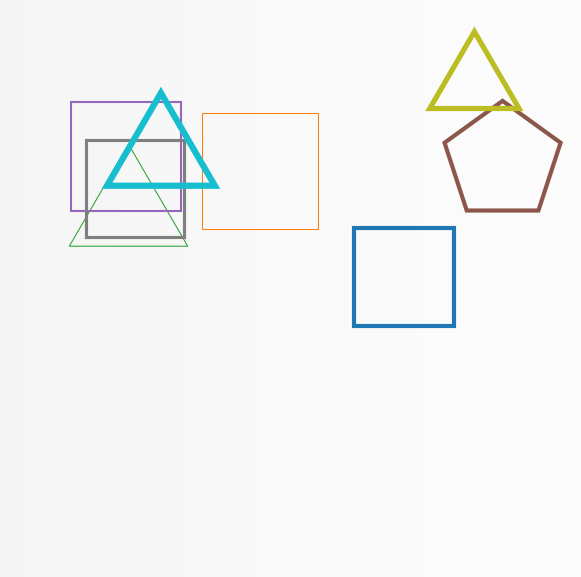[{"shape": "square", "thickness": 2, "radius": 0.43, "center": [0.695, 0.519]}, {"shape": "square", "thickness": 0.5, "radius": 0.5, "center": [0.448, 0.703]}, {"shape": "triangle", "thickness": 0.5, "radius": 0.59, "center": [0.221, 0.632]}, {"shape": "square", "thickness": 1, "radius": 0.47, "center": [0.216, 0.728]}, {"shape": "pentagon", "thickness": 2, "radius": 0.52, "center": [0.865, 0.72]}, {"shape": "square", "thickness": 1.5, "radius": 0.42, "center": [0.232, 0.672]}, {"shape": "triangle", "thickness": 2.5, "radius": 0.44, "center": [0.816, 0.856]}, {"shape": "triangle", "thickness": 3, "radius": 0.54, "center": [0.277, 0.731]}]